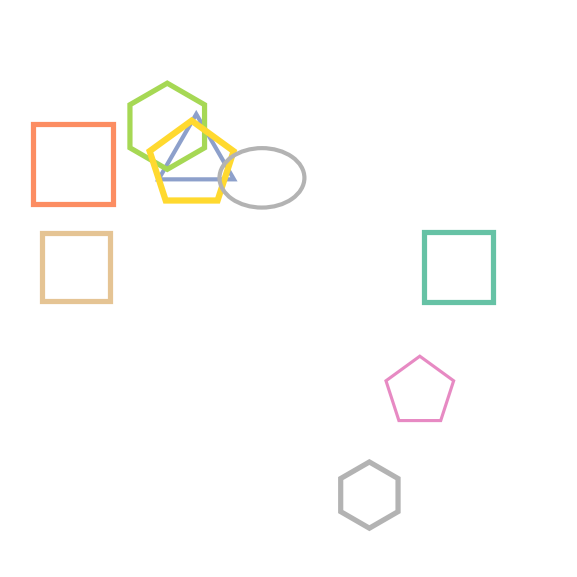[{"shape": "square", "thickness": 2.5, "radius": 0.3, "center": [0.794, 0.537]}, {"shape": "square", "thickness": 2.5, "radius": 0.35, "center": [0.126, 0.715]}, {"shape": "triangle", "thickness": 2, "radius": 0.38, "center": [0.34, 0.726]}, {"shape": "pentagon", "thickness": 1.5, "radius": 0.31, "center": [0.727, 0.321]}, {"shape": "hexagon", "thickness": 2.5, "radius": 0.37, "center": [0.29, 0.78]}, {"shape": "pentagon", "thickness": 3, "radius": 0.38, "center": [0.332, 0.714]}, {"shape": "square", "thickness": 2.5, "radius": 0.29, "center": [0.132, 0.536]}, {"shape": "hexagon", "thickness": 2.5, "radius": 0.29, "center": [0.64, 0.142]}, {"shape": "oval", "thickness": 2, "radius": 0.37, "center": [0.454, 0.691]}]